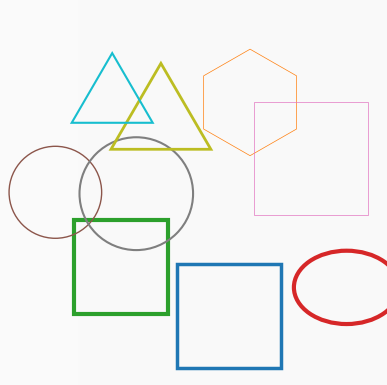[{"shape": "square", "thickness": 2.5, "radius": 0.67, "center": [0.591, 0.18]}, {"shape": "hexagon", "thickness": 0.5, "radius": 0.69, "center": [0.645, 0.734]}, {"shape": "square", "thickness": 3, "radius": 0.61, "center": [0.312, 0.306]}, {"shape": "oval", "thickness": 3, "radius": 0.68, "center": [0.895, 0.254]}, {"shape": "circle", "thickness": 1, "radius": 0.6, "center": [0.143, 0.501]}, {"shape": "square", "thickness": 0.5, "radius": 0.73, "center": [0.802, 0.588]}, {"shape": "circle", "thickness": 1.5, "radius": 0.73, "center": [0.352, 0.497]}, {"shape": "triangle", "thickness": 2, "radius": 0.74, "center": [0.415, 0.687]}, {"shape": "triangle", "thickness": 1.5, "radius": 0.6, "center": [0.29, 0.741]}]